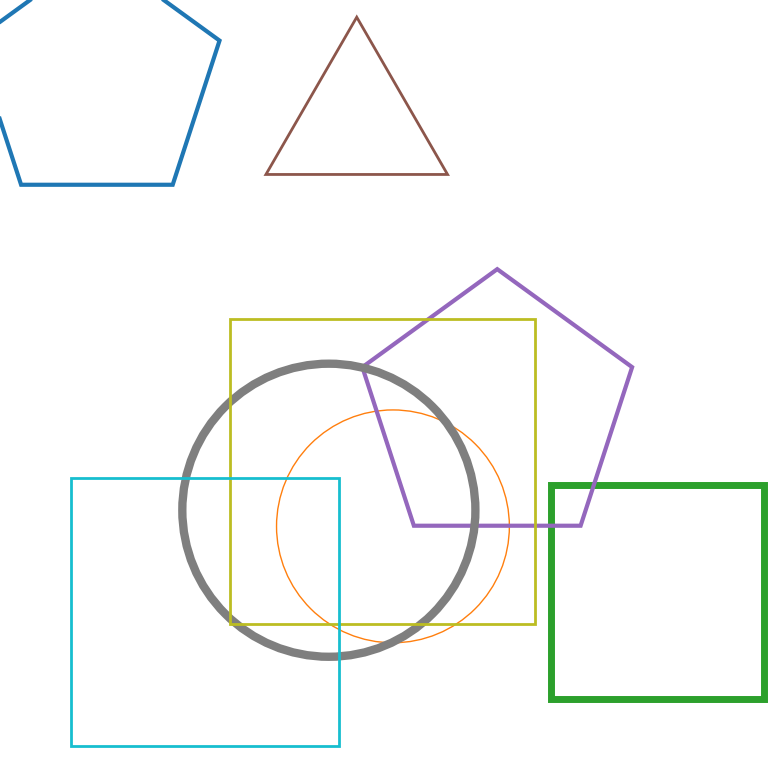[{"shape": "pentagon", "thickness": 1.5, "radius": 0.84, "center": [0.126, 0.896]}, {"shape": "circle", "thickness": 0.5, "radius": 0.76, "center": [0.51, 0.316]}, {"shape": "square", "thickness": 2.5, "radius": 0.69, "center": [0.854, 0.231]}, {"shape": "pentagon", "thickness": 1.5, "radius": 0.92, "center": [0.646, 0.466]}, {"shape": "triangle", "thickness": 1, "radius": 0.68, "center": [0.463, 0.842]}, {"shape": "circle", "thickness": 3, "radius": 0.95, "center": [0.427, 0.337]}, {"shape": "square", "thickness": 1, "radius": 0.99, "center": [0.497, 0.388]}, {"shape": "square", "thickness": 1, "radius": 0.87, "center": [0.266, 0.205]}]